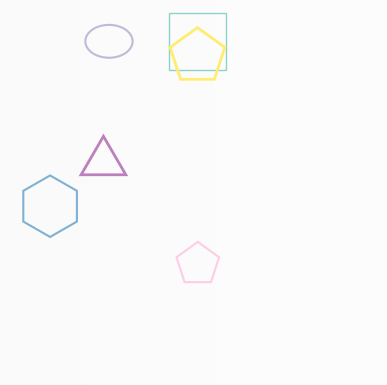[{"shape": "square", "thickness": 1, "radius": 0.37, "center": [0.51, 0.893]}, {"shape": "oval", "thickness": 1.5, "radius": 0.3, "center": [0.281, 0.893]}, {"shape": "hexagon", "thickness": 1.5, "radius": 0.4, "center": [0.129, 0.464]}, {"shape": "pentagon", "thickness": 1.5, "radius": 0.29, "center": [0.51, 0.314]}, {"shape": "triangle", "thickness": 2, "radius": 0.33, "center": [0.267, 0.579]}, {"shape": "pentagon", "thickness": 2, "radius": 0.37, "center": [0.51, 0.854]}]